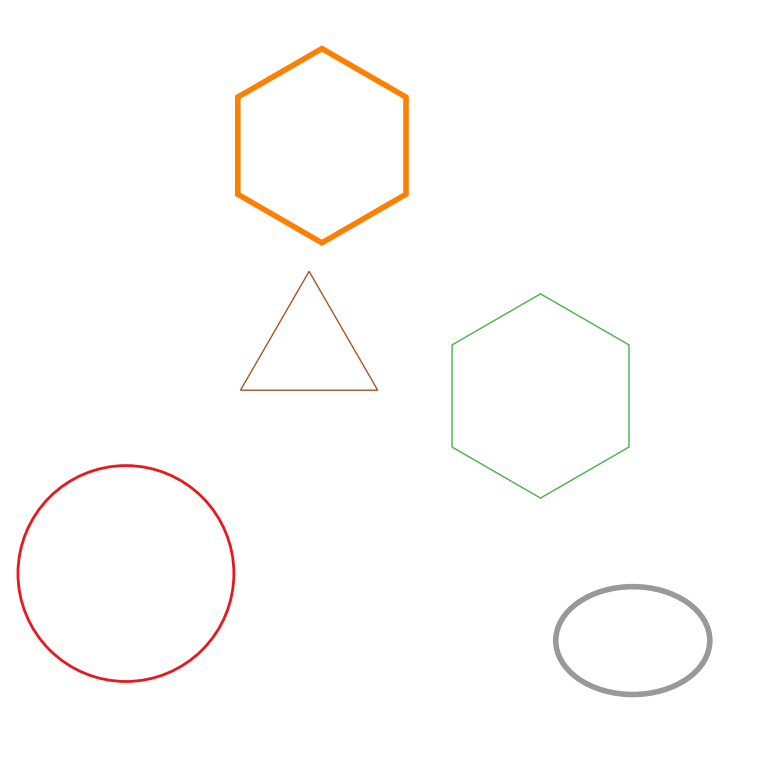[{"shape": "circle", "thickness": 1, "radius": 0.7, "center": [0.164, 0.255]}, {"shape": "hexagon", "thickness": 0.5, "radius": 0.66, "center": [0.702, 0.486]}, {"shape": "hexagon", "thickness": 2, "radius": 0.63, "center": [0.418, 0.811]}, {"shape": "triangle", "thickness": 0.5, "radius": 0.51, "center": [0.401, 0.545]}, {"shape": "oval", "thickness": 2, "radius": 0.5, "center": [0.822, 0.168]}]